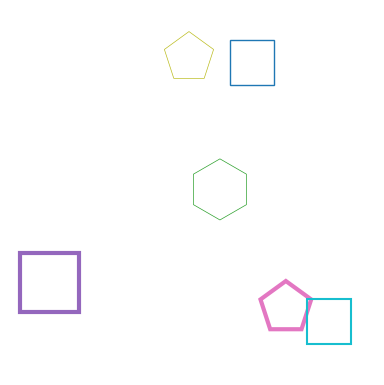[{"shape": "square", "thickness": 1, "radius": 0.29, "center": [0.656, 0.838]}, {"shape": "hexagon", "thickness": 0.5, "radius": 0.4, "center": [0.571, 0.508]}, {"shape": "square", "thickness": 3, "radius": 0.38, "center": [0.129, 0.266]}, {"shape": "pentagon", "thickness": 3, "radius": 0.35, "center": [0.742, 0.201]}, {"shape": "pentagon", "thickness": 0.5, "radius": 0.34, "center": [0.491, 0.851]}, {"shape": "square", "thickness": 1.5, "radius": 0.29, "center": [0.855, 0.164]}]